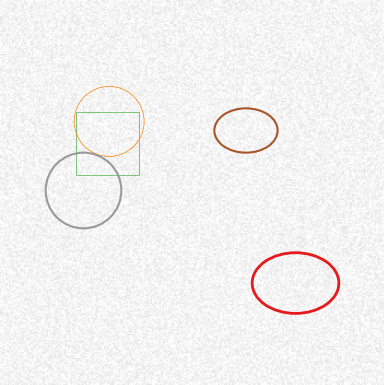[{"shape": "oval", "thickness": 2, "radius": 0.56, "center": [0.768, 0.265]}, {"shape": "square", "thickness": 0.5, "radius": 0.41, "center": [0.28, 0.628]}, {"shape": "circle", "thickness": 0.5, "radius": 0.45, "center": [0.283, 0.685]}, {"shape": "oval", "thickness": 1.5, "radius": 0.41, "center": [0.639, 0.661]}, {"shape": "circle", "thickness": 1.5, "radius": 0.49, "center": [0.217, 0.505]}]